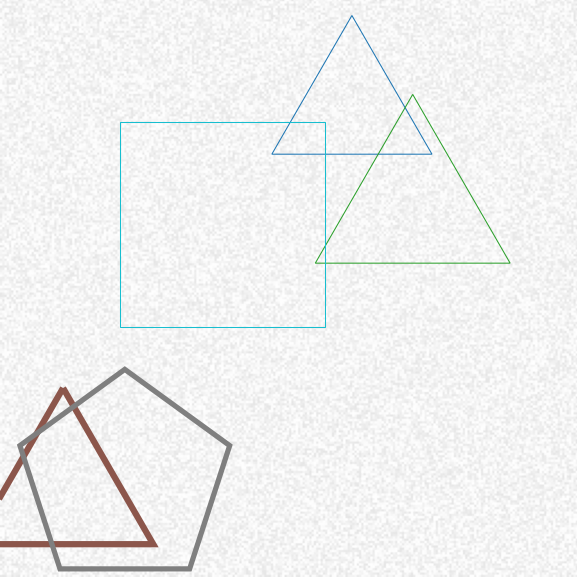[{"shape": "triangle", "thickness": 0.5, "radius": 0.8, "center": [0.609, 0.812]}, {"shape": "triangle", "thickness": 0.5, "radius": 0.97, "center": [0.715, 0.641]}, {"shape": "triangle", "thickness": 3, "radius": 0.9, "center": [0.109, 0.147]}, {"shape": "pentagon", "thickness": 2.5, "radius": 0.95, "center": [0.216, 0.169]}, {"shape": "square", "thickness": 0.5, "radius": 0.89, "center": [0.386, 0.61]}]